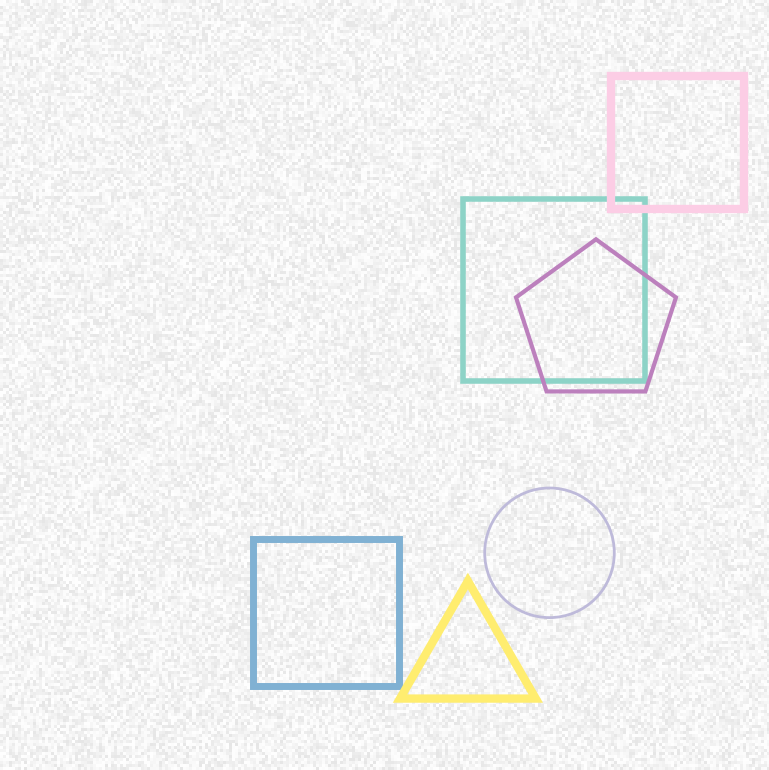[{"shape": "square", "thickness": 2, "radius": 0.59, "center": [0.72, 0.623]}, {"shape": "circle", "thickness": 1, "radius": 0.42, "center": [0.714, 0.282]}, {"shape": "square", "thickness": 2.5, "radius": 0.48, "center": [0.423, 0.205]}, {"shape": "square", "thickness": 3, "radius": 0.43, "center": [0.88, 0.815]}, {"shape": "pentagon", "thickness": 1.5, "radius": 0.55, "center": [0.774, 0.58]}, {"shape": "triangle", "thickness": 3, "radius": 0.51, "center": [0.608, 0.144]}]